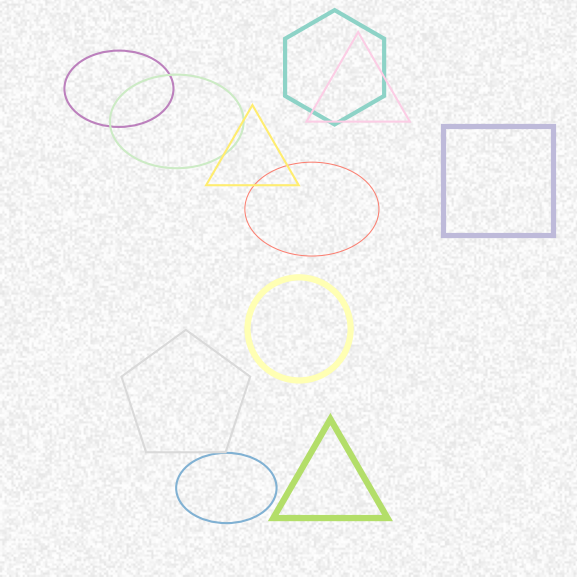[{"shape": "hexagon", "thickness": 2, "radius": 0.5, "center": [0.579, 0.883]}, {"shape": "circle", "thickness": 3, "radius": 0.45, "center": [0.518, 0.43]}, {"shape": "square", "thickness": 2.5, "radius": 0.47, "center": [0.862, 0.687]}, {"shape": "oval", "thickness": 0.5, "radius": 0.58, "center": [0.54, 0.637]}, {"shape": "oval", "thickness": 1, "radius": 0.43, "center": [0.392, 0.154]}, {"shape": "triangle", "thickness": 3, "radius": 0.57, "center": [0.572, 0.159]}, {"shape": "triangle", "thickness": 1, "radius": 0.52, "center": [0.62, 0.84]}, {"shape": "pentagon", "thickness": 1, "radius": 0.59, "center": [0.322, 0.311]}, {"shape": "oval", "thickness": 1, "radius": 0.47, "center": [0.206, 0.845]}, {"shape": "oval", "thickness": 1, "radius": 0.58, "center": [0.306, 0.789]}, {"shape": "triangle", "thickness": 1, "radius": 0.46, "center": [0.437, 0.725]}]